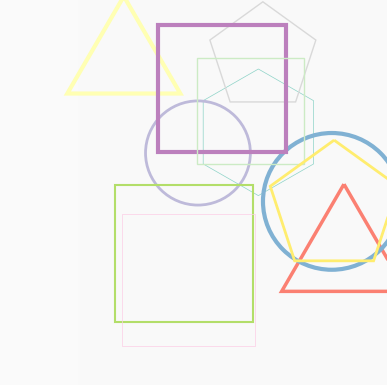[{"shape": "hexagon", "thickness": 0.5, "radius": 0.82, "center": [0.667, 0.656]}, {"shape": "triangle", "thickness": 3, "radius": 0.84, "center": [0.32, 0.841]}, {"shape": "circle", "thickness": 2, "radius": 0.68, "center": [0.511, 0.603]}, {"shape": "triangle", "thickness": 2.5, "radius": 0.93, "center": [0.888, 0.336]}, {"shape": "circle", "thickness": 3, "radius": 0.89, "center": [0.856, 0.477]}, {"shape": "square", "thickness": 1.5, "radius": 0.89, "center": [0.475, 0.342]}, {"shape": "square", "thickness": 0.5, "radius": 0.86, "center": [0.486, 0.272]}, {"shape": "pentagon", "thickness": 1, "radius": 0.72, "center": [0.678, 0.852]}, {"shape": "square", "thickness": 3, "radius": 0.82, "center": [0.573, 0.771]}, {"shape": "square", "thickness": 1, "radius": 0.69, "center": [0.647, 0.713]}, {"shape": "pentagon", "thickness": 2, "radius": 0.87, "center": [0.862, 0.463]}]